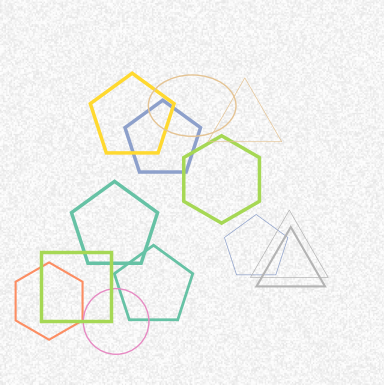[{"shape": "pentagon", "thickness": 2.5, "radius": 0.59, "center": [0.298, 0.411]}, {"shape": "pentagon", "thickness": 2, "radius": 0.54, "center": [0.399, 0.256]}, {"shape": "hexagon", "thickness": 1.5, "radius": 0.5, "center": [0.128, 0.218]}, {"shape": "pentagon", "thickness": 0.5, "radius": 0.43, "center": [0.665, 0.356]}, {"shape": "pentagon", "thickness": 2.5, "radius": 0.52, "center": [0.423, 0.637]}, {"shape": "circle", "thickness": 1, "radius": 0.43, "center": [0.302, 0.165]}, {"shape": "hexagon", "thickness": 2.5, "radius": 0.57, "center": [0.576, 0.534]}, {"shape": "square", "thickness": 2.5, "radius": 0.45, "center": [0.197, 0.255]}, {"shape": "pentagon", "thickness": 2.5, "radius": 0.57, "center": [0.343, 0.695]}, {"shape": "triangle", "thickness": 0.5, "radius": 0.55, "center": [0.636, 0.687]}, {"shape": "oval", "thickness": 1, "radius": 0.57, "center": [0.499, 0.726]}, {"shape": "triangle", "thickness": 1.5, "radius": 0.51, "center": [0.755, 0.307]}, {"shape": "triangle", "thickness": 0.5, "radius": 0.58, "center": [0.751, 0.338]}]